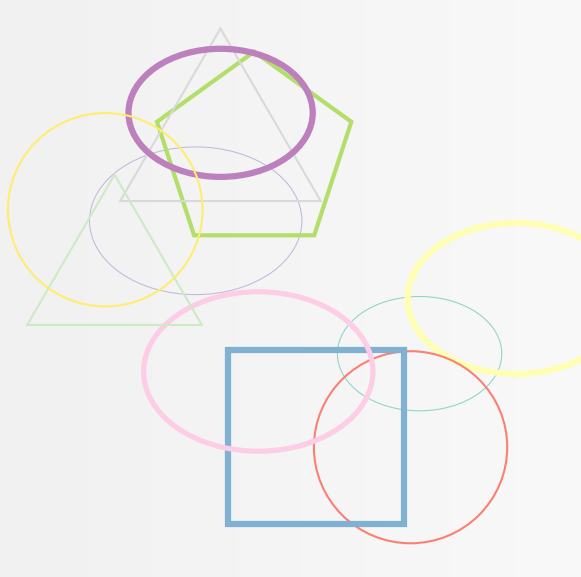[{"shape": "oval", "thickness": 0.5, "radius": 0.71, "center": [0.722, 0.387]}, {"shape": "oval", "thickness": 3, "radius": 0.93, "center": [0.888, 0.482]}, {"shape": "oval", "thickness": 0.5, "radius": 0.91, "center": [0.337, 0.617]}, {"shape": "circle", "thickness": 1, "radius": 0.83, "center": [0.706, 0.225]}, {"shape": "square", "thickness": 3, "radius": 0.75, "center": [0.543, 0.243]}, {"shape": "pentagon", "thickness": 2, "radius": 0.88, "center": [0.437, 0.734]}, {"shape": "oval", "thickness": 2.5, "radius": 0.99, "center": [0.444, 0.356]}, {"shape": "triangle", "thickness": 1, "radius": 1.0, "center": [0.379, 0.751]}, {"shape": "oval", "thickness": 3, "radius": 0.79, "center": [0.38, 0.804]}, {"shape": "triangle", "thickness": 1, "radius": 0.87, "center": [0.197, 0.523]}, {"shape": "circle", "thickness": 1, "radius": 0.84, "center": [0.181, 0.636]}]